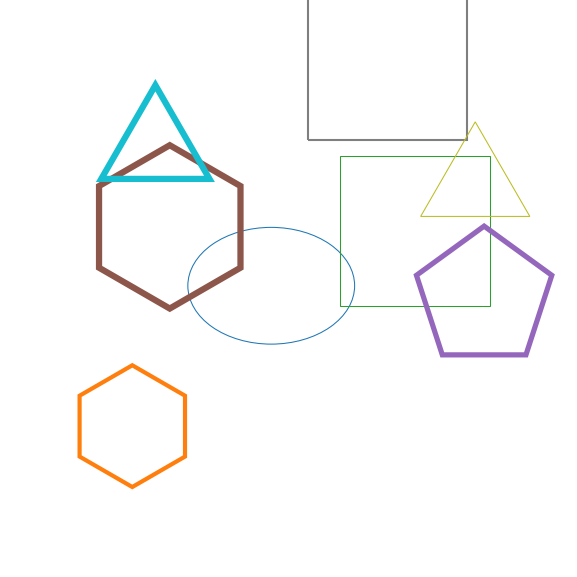[{"shape": "oval", "thickness": 0.5, "radius": 0.72, "center": [0.47, 0.504]}, {"shape": "hexagon", "thickness": 2, "radius": 0.53, "center": [0.229, 0.261]}, {"shape": "square", "thickness": 0.5, "radius": 0.65, "center": [0.719, 0.599]}, {"shape": "pentagon", "thickness": 2.5, "radius": 0.62, "center": [0.838, 0.484]}, {"shape": "hexagon", "thickness": 3, "radius": 0.71, "center": [0.294, 0.606]}, {"shape": "square", "thickness": 1, "radius": 0.69, "center": [0.671, 0.894]}, {"shape": "triangle", "thickness": 0.5, "radius": 0.55, "center": [0.823, 0.679]}, {"shape": "triangle", "thickness": 3, "radius": 0.54, "center": [0.269, 0.743]}]